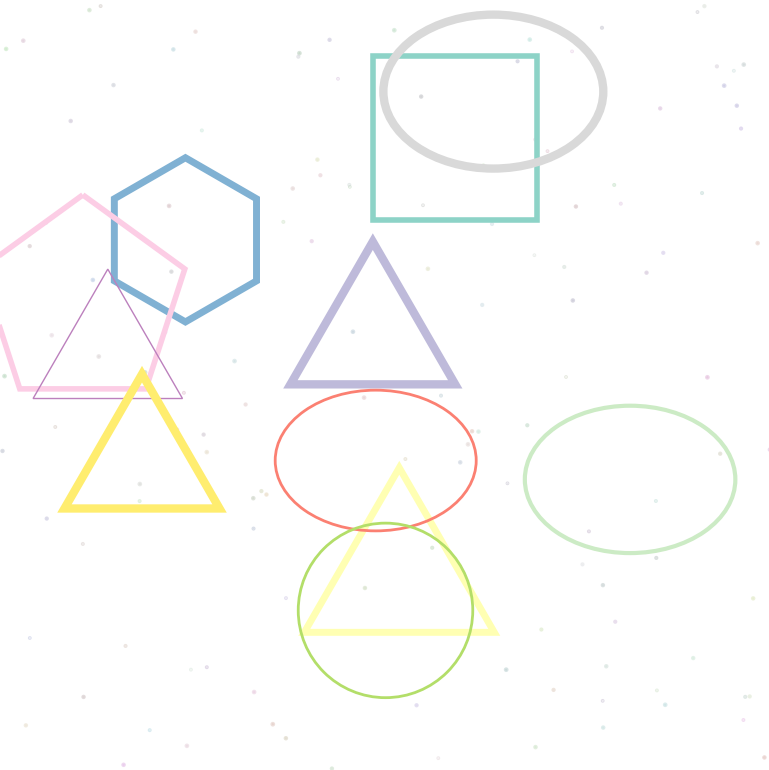[{"shape": "square", "thickness": 2, "radius": 0.53, "center": [0.591, 0.821]}, {"shape": "triangle", "thickness": 2.5, "radius": 0.71, "center": [0.519, 0.25]}, {"shape": "triangle", "thickness": 3, "radius": 0.62, "center": [0.484, 0.563]}, {"shape": "oval", "thickness": 1, "radius": 0.65, "center": [0.488, 0.402]}, {"shape": "hexagon", "thickness": 2.5, "radius": 0.53, "center": [0.241, 0.689]}, {"shape": "circle", "thickness": 1, "radius": 0.57, "center": [0.501, 0.207]}, {"shape": "pentagon", "thickness": 2, "radius": 0.7, "center": [0.108, 0.608]}, {"shape": "oval", "thickness": 3, "radius": 0.71, "center": [0.641, 0.881]}, {"shape": "triangle", "thickness": 0.5, "radius": 0.56, "center": [0.14, 0.538]}, {"shape": "oval", "thickness": 1.5, "radius": 0.68, "center": [0.818, 0.377]}, {"shape": "triangle", "thickness": 3, "radius": 0.58, "center": [0.184, 0.398]}]